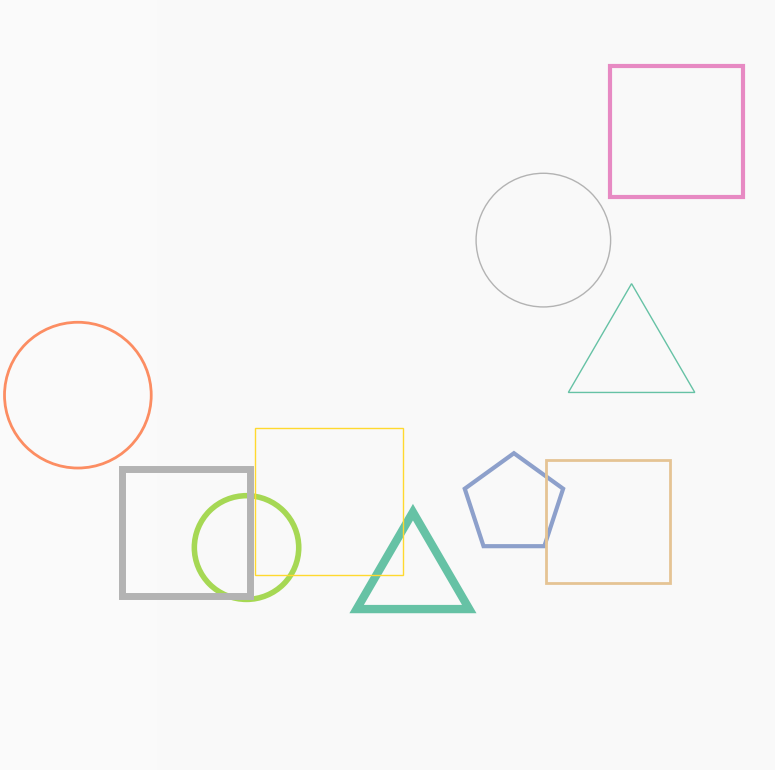[{"shape": "triangle", "thickness": 3, "radius": 0.42, "center": [0.533, 0.251]}, {"shape": "triangle", "thickness": 0.5, "radius": 0.47, "center": [0.815, 0.537]}, {"shape": "circle", "thickness": 1, "radius": 0.47, "center": [0.1, 0.487]}, {"shape": "pentagon", "thickness": 1.5, "radius": 0.33, "center": [0.663, 0.345]}, {"shape": "square", "thickness": 1.5, "radius": 0.43, "center": [0.872, 0.829]}, {"shape": "circle", "thickness": 2, "radius": 0.34, "center": [0.318, 0.289]}, {"shape": "square", "thickness": 0.5, "radius": 0.48, "center": [0.425, 0.349]}, {"shape": "square", "thickness": 1, "radius": 0.4, "center": [0.784, 0.322]}, {"shape": "circle", "thickness": 0.5, "radius": 0.43, "center": [0.701, 0.688]}, {"shape": "square", "thickness": 2.5, "radius": 0.41, "center": [0.24, 0.308]}]